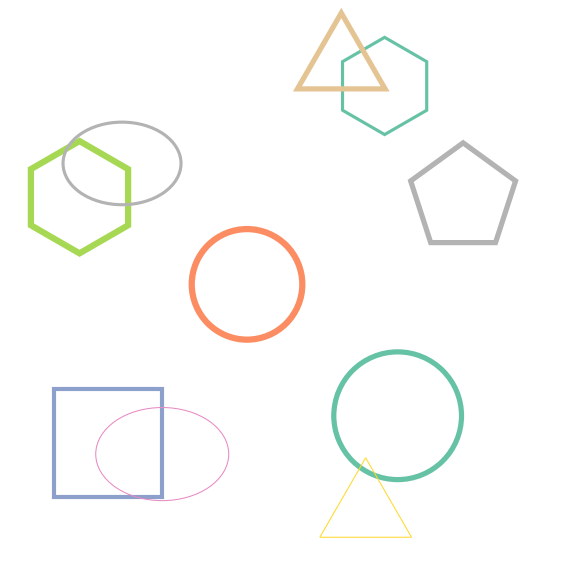[{"shape": "circle", "thickness": 2.5, "radius": 0.55, "center": [0.689, 0.279]}, {"shape": "hexagon", "thickness": 1.5, "radius": 0.42, "center": [0.666, 0.85]}, {"shape": "circle", "thickness": 3, "radius": 0.48, "center": [0.428, 0.507]}, {"shape": "square", "thickness": 2, "radius": 0.47, "center": [0.187, 0.232]}, {"shape": "oval", "thickness": 0.5, "radius": 0.58, "center": [0.281, 0.213]}, {"shape": "hexagon", "thickness": 3, "radius": 0.49, "center": [0.138, 0.658]}, {"shape": "triangle", "thickness": 0.5, "radius": 0.46, "center": [0.633, 0.115]}, {"shape": "triangle", "thickness": 2.5, "radius": 0.44, "center": [0.591, 0.889]}, {"shape": "pentagon", "thickness": 2.5, "radius": 0.48, "center": [0.802, 0.656]}, {"shape": "oval", "thickness": 1.5, "radius": 0.51, "center": [0.211, 0.716]}]